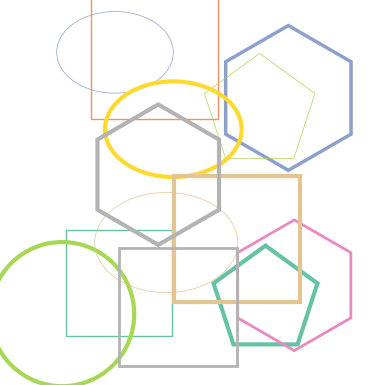[{"shape": "square", "thickness": 1, "radius": 0.69, "center": [0.308, 0.264]}, {"shape": "pentagon", "thickness": 3, "radius": 0.71, "center": [0.69, 0.22]}, {"shape": "square", "thickness": 1, "radius": 0.82, "center": [0.401, 0.854]}, {"shape": "oval", "thickness": 0.5, "radius": 0.76, "center": [0.299, 0.864]}, {"shape": "hexagon", "thickness": 2.5, "radius": 0.94, "center": [0.749, 0.746]}, {"shape": "hexagon", "thickness": 2, "radius": 0.85, "center": [0.764, 0.259]}, {"shape": "pentagon", "thickness": 0.5, "radius": 0.75, "center": [0.675, 0.71]}, {"shape": "circle", "thickness": 3, "radius": 0.94, "center": [0.162, 0.184]}, {"shape": "oval", "thickness": 3, "radius": 0.89, "center": [0.45, 0.664]}, {"shape": "square", "thickness": 3, "radius": 0.82, "center": [0.615, 0.379]}, {"shape": "oval", "thickness": 0.5, "radius": 0.93, "center": [0.432, 0.37]}, {"shape": "square", "thickness": 2, "radius": 0.76, "center": [0.463, 0.202]}, {"shape": "hexagon", "thickness": 3, "radius": 0.91, "center": [0.411, 0.546]}]